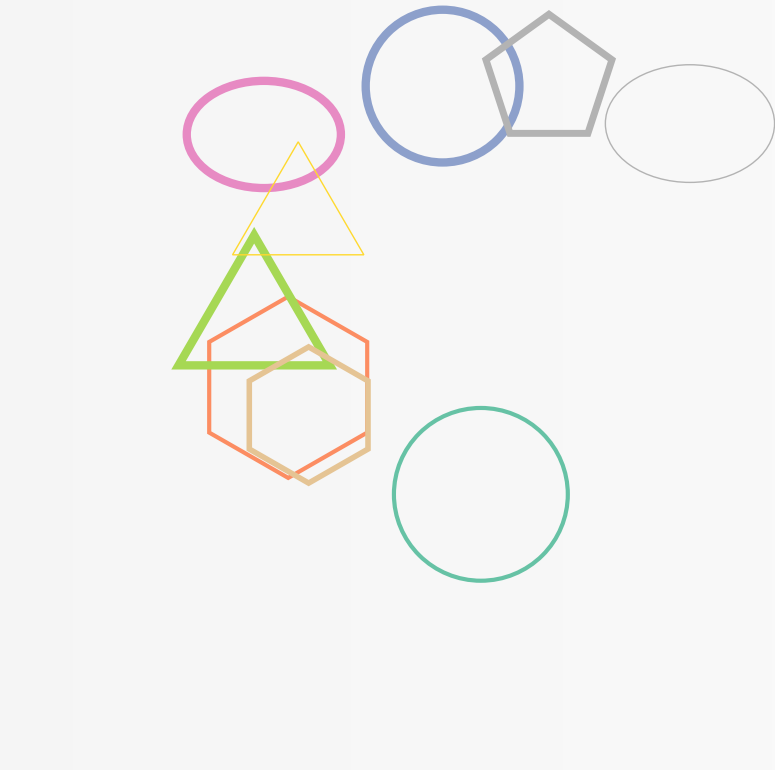[{"shape": "circle", "thickness": 1.5, "radius": 0.56, "center": [0.62, 0.358]}, {"shape": "hexagon", "thickness": 1.5, "radius": 0.59, "center": [0.372, 0.497]}, {"shape": "circle", "thickness": 3, "radius": 0.5, "center": [0.571, 0.888]}, {"shape": "oval", "thickness": 3, "radius": 0.5, "center": [0.34, 0.825]}, {"shape": "triangle", "thickness": 3, "radius": 0.56, "center": [0.328, 0.582]}, {"shape": "triangle", "thickness": 0.5, "radius": 0.49, "center": [0.385, 0.718]}, {"shape": "hexagon", "thickness": 2, "radius": 0.44, "center": [0.398, 0.461]}, {"shape": "oval", "thickness": 0.5, "radius": 0.55, "center": [0.89, 0.84]}, {"shape": "pentagon", "thickness": 2.5, "radius": 0.43, "center": [0.708, 0.896]}]